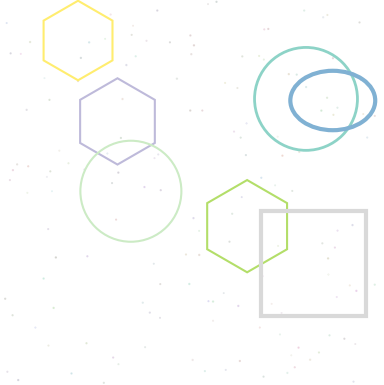[{"shape": "circle", "thickness": 2, "radius": 0.67, "center": [0.795, 0.743]}, {"shape": "hexagon", "thickness": 1.5, "radius": 0.56, "center": [0.305, 0.685]}, {"shape": "oval", "thickness": 3, "radius": 0.55, "center": [0.864, 0.739]}, {"shape": "hexagon", "thickness": 1.5, "radius": 0.6, "center": [0.642, 0.413]}, {"shape": "square", "thickness": 3, "radius": 0.68, "center": [0.813, 0.315]}, {"shape": "circle", "thickness": 1.5, "radius": 0.66, "center": [0.34, 0.503]}, {"shape": "hexagon", "thickness": 1.5, "radius": 0.52, "center": [0.203, 0.895]}]